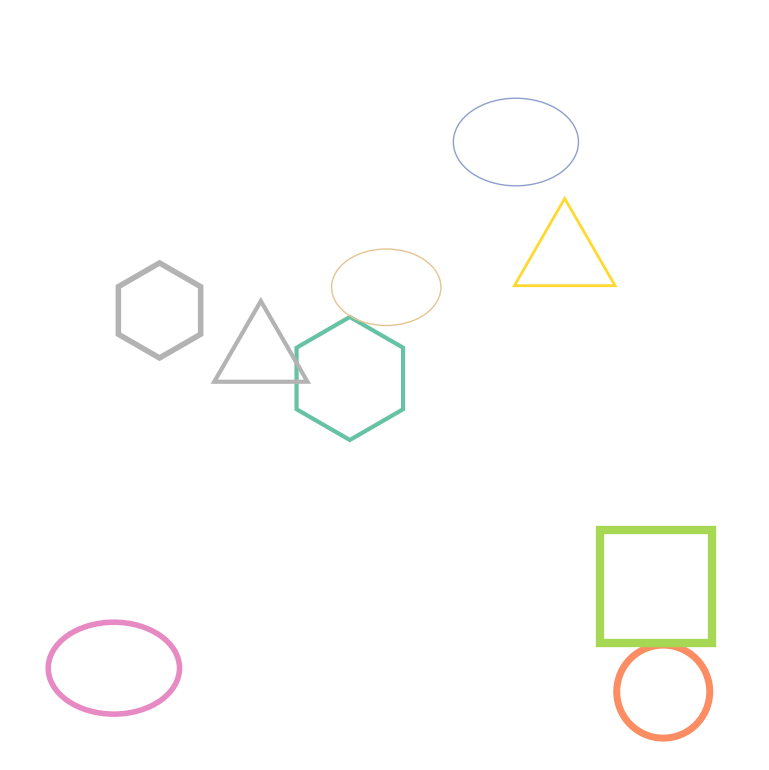[{"shape": "hexagon", "thickness": 1.5, "radius": 0.4, "center": [0.454, 0.508]}, {"shape": "circle", "thickness": 2.5, "radius": 0.3, "center": [0.861, 0.102]}, {"shape": "oval", "thickness": 0.5, "radius": 0.41, "center": [0.67, 0.816]}, {"shape": "oval", "thickness": 2, "radius": 0.43, "center": [0.148, 0.132]}, {"shape": "square", "thickness": 3, "radius": 0.37, "center": [0.852, 0.238]}, {"shape": "triangle", "thickness": 1, "radius": 0.38, "center": [0.733, 0.667]}, {"shape": "oval", "thickness": 0.5, "radius": 0.36, "center": [0.502, 0.627]}, {"shape": "triangle", "thickness": 1.5, "radius": 0.35, "center": [0.339, 0.539]}, {"shape": "hexagon", "thickness": 2, "radius": 0.31, "center": [0.207, 0.597]}]